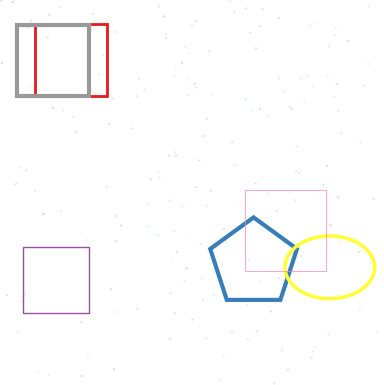[{"shape": "square", "thickness": 2, "radius": 0.47, "center": [0.185, 0.845]}, {"shape": "pentagon", "thickness": 3, "radius": 0.59, "center": [0.659, 0.317]}, {"shape": "square", "thickness": 1, "radius": 0.43, "center": [0.145, 0.273]}, {"shape": "oval", "thickness": 2.5, "radius": 0.58, "center": [0.857, 0.306]}, {"shape": "square", "thickness": 0.5, "radius": 0.52, "center": [0.742, 0.401]}, {"shape": "square", "thickness": 3, "radius": 0.46, "center": [0.138, 0.842]}]